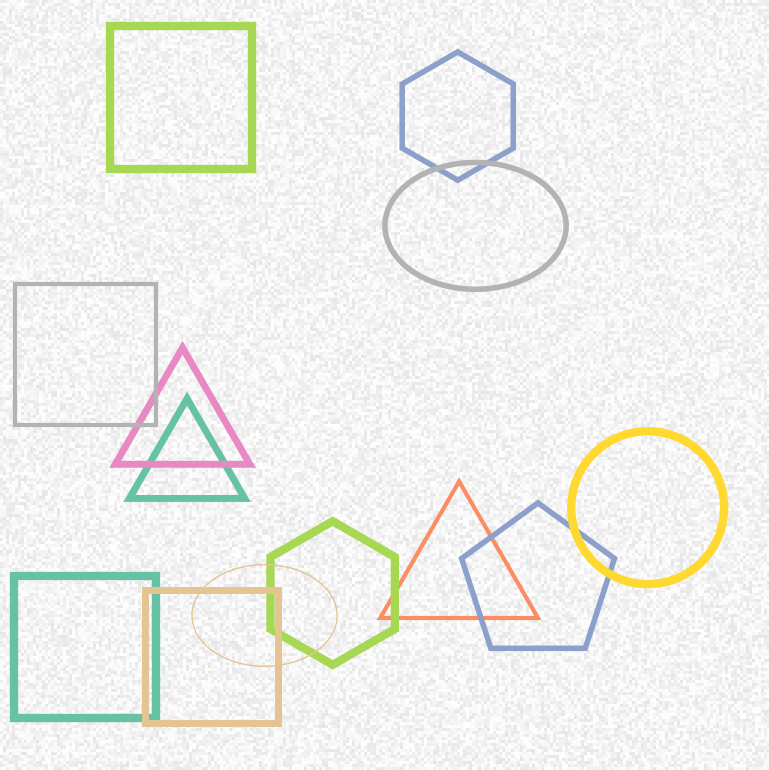[{"shape": "triangle", "thickness": 2.5, "radius": 0.43, "center": [0.243, 0.396]}, {"shape": "square", "thickness": 3, "radius": 0.46, "center": [0.11, 0.16]}, {"shape": "triangle", "thickness": 1.5, "radius": 0.59, "center": [0.596, 0.257]}, {"shape": "hexagon", "thickness": 2, "radius": 0.42, "center": [0.594, 0.849]}, {"shape": "pentagon", "thickness": 2, "radius": 0.52, "center": [0.699, 0.242]}, {"shape": "triangle", "thickness": 2.5, "radius": 0.5, "center": [0.237, 0.448]}, {"shape": "square", "thickness": 3, "radius": 0.46, "center": [0.235, 0.873]}, {"shape": "hexagon", "thickness": 3, "radius": 0.47, "center": [0.432, 0.23]}, {"shape": "circle", "thickness": 3, "radius": 0.5, "center": [0.841, 0.341]}, {"shape": "oval", "thickness": 0.5, "radius": 0.47, "center": [0.344, 0.201]}, {"shape": "square", "thickness": 2.5, "radius": 0.43, "center": [0.275, 0.148]}, {"shape": "square", "thickness": 1.5, "radius": 0.46, "center": [0.111, 0.539]}, {"shape": "oval", "thickness": 2, "radius": 0.59, "center": [0.618, 0.707]}]